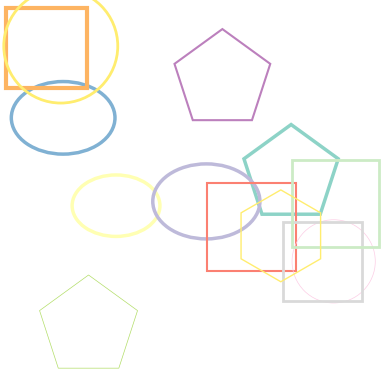[{"shape": "pentagon", "thickness": 2.5, "radius": 0.64, "center": [0.756, 0.548]}, {"shape": "oval", "thickness": 2.5, "radius": 0.57, "center": [0.301, 0.466]}, {"shape": "oval", "thickness": 2.5, "radius": 0.7, "center": [0.536, 0.477]}, {"shape": "square", "thickness": 1.5, "radius": 0.58, "center": [0.653, 0.41]}, {"shape": "oval", "thickness": 2.5, "radius": 0.67, "center": [0.164, 0.694]}, {"shape": "square", "thickness": 3, "radius": 0.52, "center": [0.12, 0.875]}, {"shape": "pentagon", "thickness": 0.5, "radius": 0.67, "center": [0.23, 0.152]}, {"shape": "circle", "thickness": 0.5, "radius": 0.54, "center": [0.867, 0.321]}, {"shape": "square", "thickness": 2, "radius": 0.51, "center": [0.838, 0.321]}, {"shape": "pentagon", "thickness": 1.5, "radius": 0.65, "center": [0.578, 0.794]}, {"shape": "square", "thickness": 2, "radius": 0.56, "center": [0.87, 0.471]}, {"shape": "circle", "thickness": 2, "radius": 0.74, "center": [0.158, 0.88]}, {"shape": "hexagon", "thickness": 1, "radius": 0.6, "center": [0.729, 0.387]}]